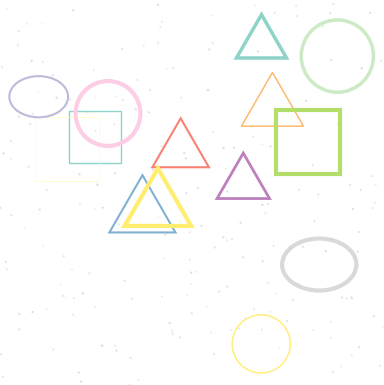[{"shape": "triangle", "thickness": 2.5, "radius": 0.38, "center": [0.679, 0.887]}, {"shape": "square", "thickness": 1, "radius": 0.34, "center": [0.247, 0.644]}, {"shape": "square", "thickness": 0.5, "radius": 0.41, "center": [0.174, 0.612]}, {"shape": "oval", "thickness": 1.5, "radius": 0.38, "center": [0.101, 0.749]}, {"shape": "triangle", "thickness": 1.5, "radius": 0.42, "center": [0.469, 0.608]}, {"shape": "triangle", "thickness": 1.5, "radius": 0.5, "center": [0.37, 0.446]}, {"shape": "triangle", "thickness": 1, "radius": 0.47, "center": [0.708, 0.719]}, {"shape": "square", "thickness": 3, "radius": 0.42, "center": [0.8, 0.631]}, {"shape": "circle", "thickness": 3, "radius": 0.42, "center": [0.28, 0.705]}, {"shape": "oval", "thickness": 3, "radius": 0.48, "center": [0.829, 0.313]}, {"shape": "triangle", "thickness": 2, "radius": 0.39, "center": [0.632, 0.524]}, {"shape": "circle", "thickness": 2.5, "radius": 0.47, "center": [0.876, 0.854]}, {"shape": "triangle", "thickness": 3, "radius": 0.5, "center": [0.41, 0.463]}, {"shape": "circle", "thickness": 1, "radius": 0.38, "center": [0.679, 0.107]}]